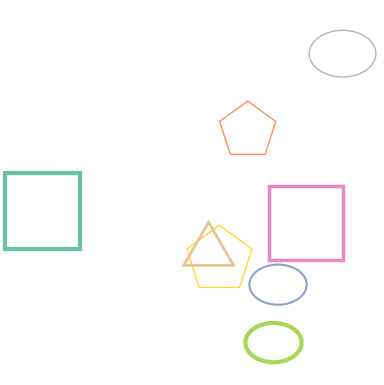[{"shape": "square", "thickness": 3, "radius": 0.49, "center": [0.11, 0.452]}, {"shape": "pentagon", "thickness": 1, "radius": 0.38, "center": [0.643, 0.661]}, {"shape": "oval", "thickness": 1.5, "radius": 0.37, "center": [0.722, 0.261]}, {"shape": "square", "thickness": 2.5, "radius": 0.48, "center": [0.794, 0.421]}, {"shape": "oval", "thickness": 3, "radius": 0.36, "center": [0.71, 0.11]}, {"shape": "pentagon", "thickness": 1, "radius": 0.45, "center": [0.57, 0.326]}, {"shape": "triangle", "thickness": 2, "radius": 0.37, "center": [0.542, 0.348]}, {"shape": "oval", "thickness": 1, "radius": 0.43, "center": [0.89, 0.861]}]